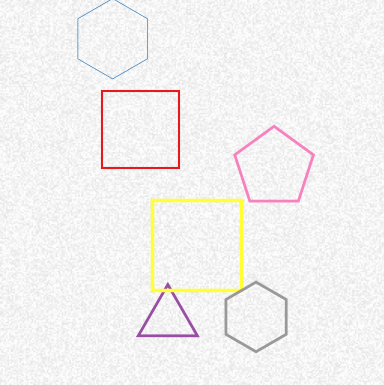[{"shape": "square", "thickness": 1.5, "radius": 0.5, "center": [0.365, 0.663]}, {"shape": "hexagon", "thickness": 0.5, "radius": 0.52, "center": [0.293, 0.899]}, {"shape": "triangle", "thickness": 2, "radius": 0.44, "center": [0.436, 0.172]}, {"shape": "square", "thickness": 2.5, "radius": 0.58, "center": [0.51, 0.364]}, {"shape": "pentagon", "thickness": 2, "radius": 0.54, "center": [0.712, 0.565]}, {"shape": "hexagon", "thickness": 2, "radius": 0.45, "center": [0.665, 0.177]}]